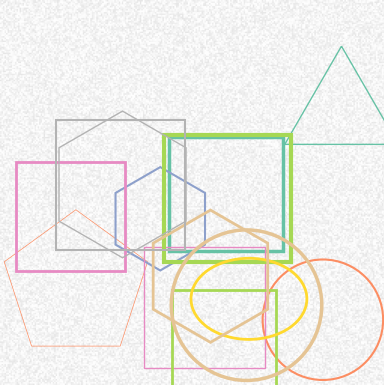[{"shape": "triangle", "thickness": 1, "radius": 0.85, "center": [0.887, 0.71]}, {"shape": "square", "thickness": 2.5, "radius": 0.74, "center": [0.587, 0.497]}, {"shape": "pentagon", "thickness": 0.5, "radius": 0.98, "center": [0.197, 0.259]}, {"shape": "circle", "thickness": 1.5, "radius": 0.78, "center": [0.839, 0.17]}, {"shape": "hexagon", "thickness": 1.5, "radius": 0.67, "center": [0.416, 0.432]}, {"shape": "square", "thickness": 1, "radius": 0.78, "center": [0.531, 0.201]}, {"shape": "square", "thickness": 2, "radius": 0.71, "center": [0.183, 0.437]}, {"shape": "square", "thickness": 2, "radius": 0.67, "center": [0.583, 0.112]}, {"shape": "square", "thickness": 3, "radius": 0.83, "center": [0.59, 0.484]}, {"shape": "oval", "thickness": 2, "radius": 0.75, "center": [0.647, 0.224]}, {"shape": "hexagon", "thickness": 2, "radius": 0.86, "center": [0.547, 0.283]}, {"shape": "circle", "thickness": 2.5, "radius": 0.98, "center": [0.64, 0.207]}, {"shape": "hexagon", "thickness": 1, "radius": 0.95, "center": [0.318, 0.521]}, {"shape": "square", "thickness": 1.5, "radius": 0.84, "center": [0.312, 0.519]}]